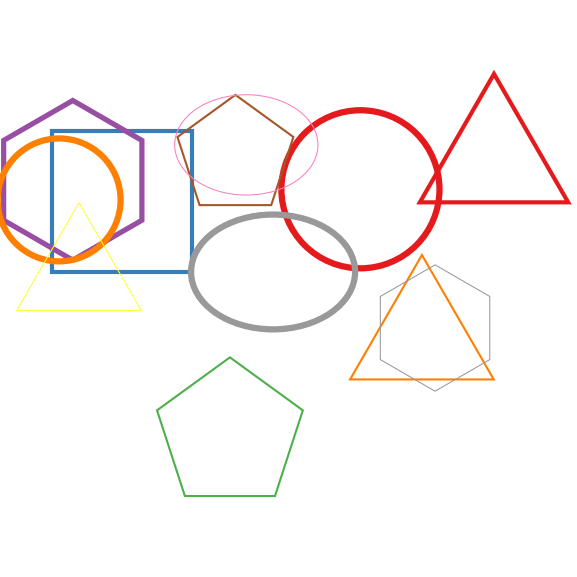[{"shape": "triangle", "thickness": 2, "radius": 0.74, "center": [0.855, 0.723]}, {"shape": "circle", "thickness": 3, "radius": 0.68, "center": [0.624, 0.671]}, {"shape": "square", "thickness": 2, "radius": 0.61, "center": [0.211, 0.65]}, {"shape": "pentagon", "thickness": 1, "radius": 0.66, "center": [0.398, 0.248]}, {"shape": "hexagon", "thickness": 2.5, "radius": 0.69, "center": [0.126, 0.687]}, {"shape": "triangle", "thickness": 1, "radius": 0.72, "center": [0.731, 0.414]}, {"shape": "circle", "thickness": 3, "radius": 0.53, "center": [0.102, 0.653]}, {"shape": "triangle", "thickness": 0.5, "radius": 0.62, "center": [0.137, 0.524]}, {"shape": "pentagon", "thickness": 1, "radius": 0.53, "center": [0.408, 0.729]}, {"shape": "oval", "thickness": 0.5, "radius": 0.62, "center": [0.426, 0.748]}, {"shape": "hexagon", "thickness": 0.5, "radius": 0.55, "center": [0.753, 0.431]}, {"shape": "oval", "thickness": 3, "radius": 0.71, "center": [0.473, 0.528]}]